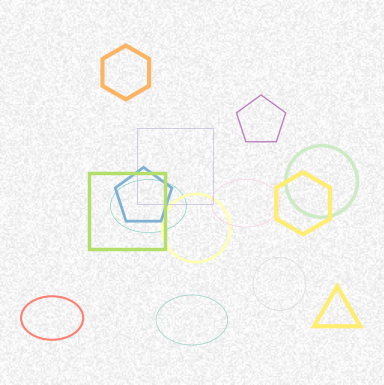[{"shape": "oval", "thickness": 0.5, "radius": 0.49, "center": [0.386, 0.465]}, {"shape": "oval", "thickness": 0.5, "radius": 0.46, "center": [0.498, 0.169]}, {"shape": "circle", "thickness": 2, "radius": 0.44, "center": [0.509, 0.408]}, {"shape": "square", "thickness": 0.5, "radius": 0.49, "center": [0.455, 0.569]}, {"shape": "oval", "thickness": 1.5, "radius": 0.4, "center": [0.135, 0.174]}, {"shape": "pentagon", "thickness": 2, "radius": 0.39, "center": [0.373, 0.488]}, {"shape": "hexagon", "thickness": 3, "radius": 0.35, "center": [0.327, 0.812]}, {"shape": "square", "thickness": 2.5, "radius": 0.49, "center": [0.33, 0.451]}, {"shape": "oval", "thickness": 0.5, "radius": 0.44, "center": [0.638, 0.472]}, {"shape": "circle", "thickness": 0.5, "radius": 0.34, "center": [0.726, 0.262]}, {"shape": "pentagon", "thickness": 1, "radius": 0.34, "center": [0.678, 0.686]}, {"shape": "circle", "thickness": 2.5, "radius": 0.47, "center": [0.835, 0.529]}, {"shape": "hexagon", "thickness": 3, "radius": 0.4, "center": [0.787, 0.472]}, {"shape": "triangle", "thickness": 3, "radius": 0.35, "center": [0.876, 0.187]}]